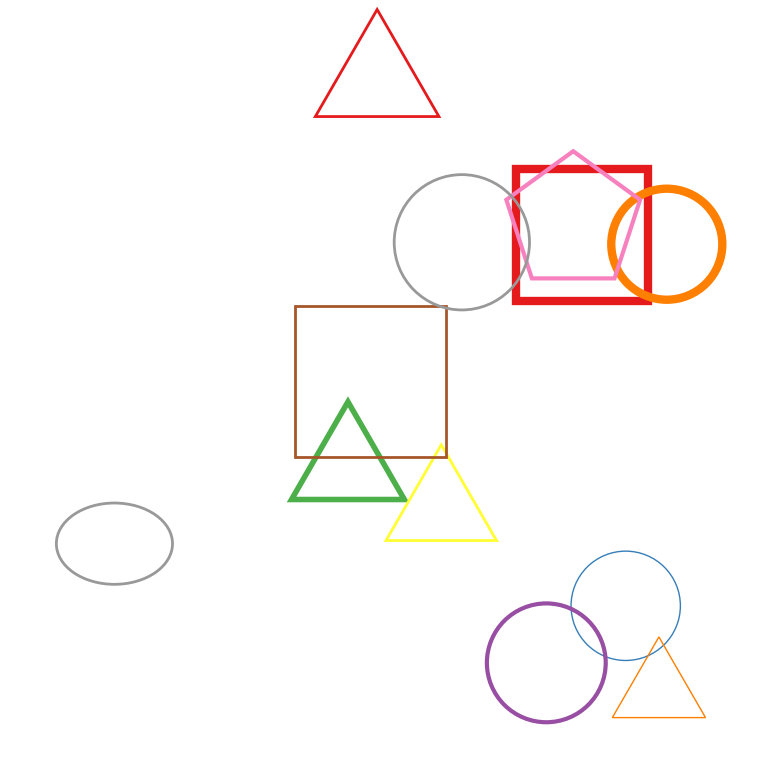[{"shape": "triangle", "thickness": 1, "radius": 0.46, "center": [0.49, 0.895]}, {"shape": "square", "thickness": 3, "radius": 0.43, "center": [0.756, 0.695]}, {"shape": "circle", "thickness": 0.5, "radius": 0.35, "center": [0.813, 0.213]}, {"shape": "triangle", "thickness": 2, "radius": 0.42, "center": [0.452, 0.394]}, {"shape": "circle", "thickness": 1.5, "radius": 0.39, "center": [0.709, 0.139]}, {"shape": "circle", "thickness": 3, "radius": 0.36, "center": [0.866, 0.683]}, {"shape": "triangle", "thickness": 0.5, "radius": 0.35, "center": [0.856, 0.103]}, {"shape": "triangle", "thickness": 1, "radius": 0.41, "center": [0.573, 0.339]}, {"shape": "square", "thickness": 1, "radius": 0.49, "center": [0.482, 0.505]}, {"shape": "pentagon", "thickness": 1.5, "radius": 0.46, "center": [0.744, 0.712]}, {"shape": "circle", "thickness": 1, "radius": 0.44, "center": [0.6, 0.685]}, {"shape": "oval", "thickness": 1, "radius": 0.38, "center": [0.149, 0.294]}]